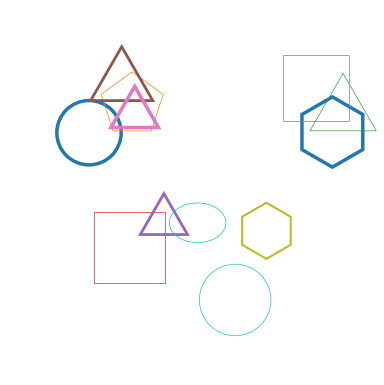[{"shape": "hexagon", "thickness": 2.5, "radius": 0.46, "center": [0.863, 0.657]}, {"shape": "circle", "thickness": 2.5, "radius": 0.42, "center": [0.231, 0.655]}, {"shape": "pentagon", "thickness": 0.5, "radius": 0.42, "center": [0.343, 0.729]}, {"shape": "triangle", "thickness": 0.5, "radius": 0.5, "center": [0.891, 0.71]}, {"shape": "square", "thickness": 0.5, "radius": 0.46, "center": [0.336, 0.357]}, {"shape": "triangle", "thickness": 2, "radius": 0.35, "center": [0.426, 0.426]}, {"shape": "triangle", "thickness": 2, "radius": 0.47, "center": [0.316, 0.785]}, {"shape": "triangle", "thickness": 2.5, "radius": 0.36, "center": [0.35, 0.704]}, {"shape": "square", "thickness": 0.5, "radius": 0.43, "center": [0.822, 0.77]}, {"shape": "hexagon", "thickness": 1.5, "radius": 0.36, "center": [0.692, 0.401]}, {"shape": "circle", "thickness": 0.5, "radius": 0.46, "center": [0.611, 0.221]}, {"shape": "oval", "thickness": 0.5, "radius": 0.37, "center": [0.513, 0.421]}]